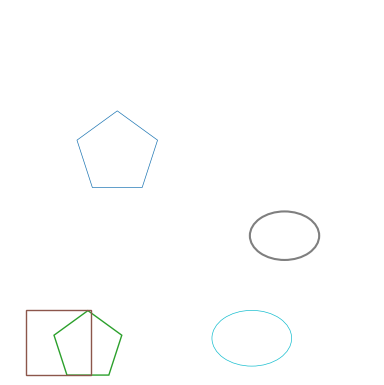[{"shape": "pentagon", "thickness": 0.5, "radius": 0.55, "center": [0.305, 0.602]}, {"shape": "pentagon", "thickness": 1, "radius": 0.46, "center": [0.228, 0.101]}, {"shape": "square", "thickness": 1, "radius": 0.42, "center": [0.153, 0.11]}, {"shape": "oval", "thickness": 1.5, "radius": 0.45, "center": [0.739, 0.388]}, {"shape": "oval", "thickness": 0.5, "radius": 0.52, "center": [0.654, 0.121]}]